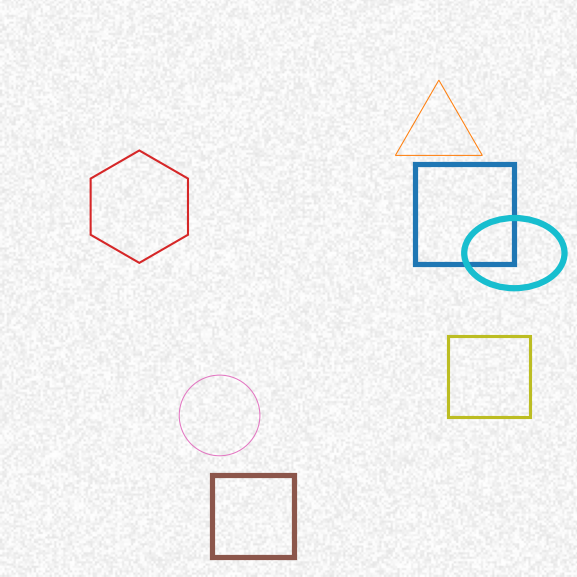[{"shape": "square", "thickness": 2.5, "radius": 0.43, "center": [0.805, 0.629]}, {"shape": "triangle", "thickness": 0.5, "radius": 0.43, "center": [0.76, 0.773]}, {"shape": "hexagon", "thickness": 1, "radius": 0.49, "center": [0.241, 0.641]}, {"shape": "square", "thickness": 2.5, "radius": 0.36, "center": [0.438, 0.105]}, {"shape": "circle", "thickness": 0.5, "radius": 0.35, "center": [0.38, 0.28]}, {"shape": "square", "thickness": 1.5, "radius": 0.35, "center": [0.847, 0.348]}, {"shape": "oval", "thickness": 3, "radius": 0.43, "center": [0.891, 0.561]}]